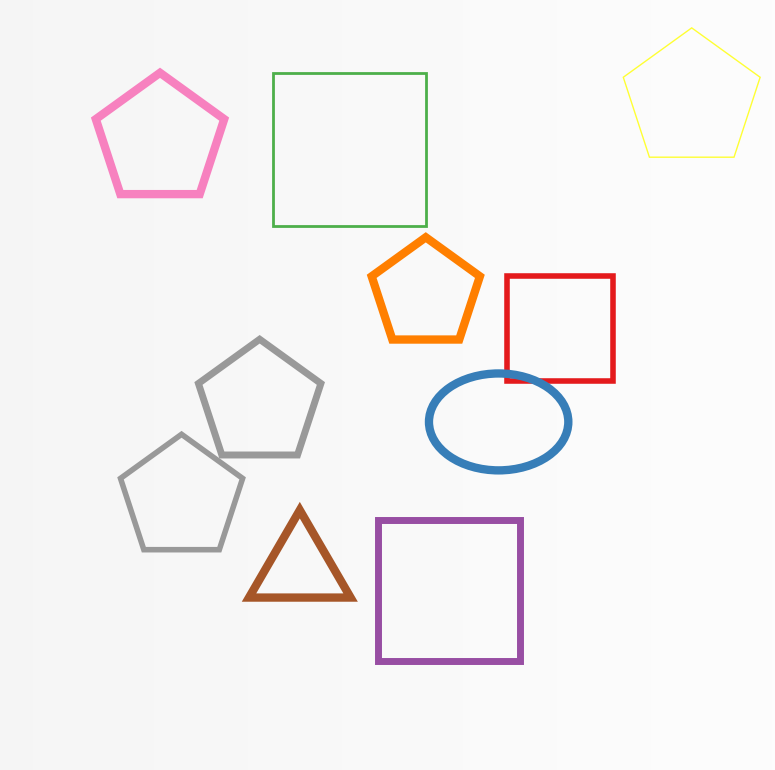[{"shape": "square", "thickness": 2, "radius": 0.34, "center": [0.722, 0.574]}, {"shape": "oval", "thickness": 3, "radius": 0.45, "center": [0.643, 0.452]}, {"shape": "square", "thickness": 1, "radius": 0.49, "center": [0.451, 0.806]}, {"shape": "square", "thickness": 2.5, "radius": 0.46, "center": [0.579, 0.233]}, {"shape": "pentagon", "thickness": 3, "radius": 0.37, "center": [0.549, 0.618]}, {"shape": "pentagon", "thickness": 0.5, "radius": 0.46, "center": [0.893, 0.871]}, {"shape": "triangle", "thickness": 3, "radius": 0.38, "center": [0.387, 0.262]}, {"shape": "pentagon", "thickness": 3, "radius": 0.44, "center": [0.206, 0.818]}, {"shape": "pentagon", "thickness": 2, "radius": 0.41, "center": [0.234, 0.353]}, {"shape": "pentagon", "thickness": 2.5, "radius": 0.42, "center": [0.335, 0.476]}]